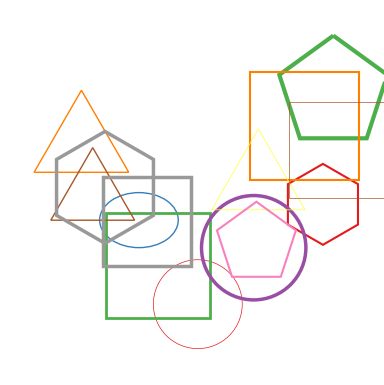[{"shape": "hexagon", "thickness": 1.5, "radius": 0.53, "center": [0.839, 0.469]}, {"shape": "circle", "thickness": 0.5, "radius": 0.58, "center": [0.514, 0.21]}, {"shape": "oval", "thickness": 1, "radius": 0.51, "center": [0.361, 0.428]}, {"shape": "square", "thickness": 2, "radius": 0.68, "center": [0.411, 0.31]}, {"shape": "pentagon", "thickness": 3, "radius": 0.74, "center": [0.866, 0.76]}, {"shape": "circle", "thickness": 2.5, "radius": 0.68, "center": [0.659, 0.357]}, {"shape": "triangle", "thickness": 1, "radius": 0.71, "center": [0.212, 0.623]}, {"shape": "square", "thickness": 1.5, "radius": 0.71, "center": [0.791, 0.673]}, {"shape": "triangle", "thickness": 0.5, "radius": 0.7, "center": [0.671, 0.525]}, {"shape": "triangle", "thickness": 1, "radius": 0.63, "center": [0.241, 0.491]}, {"shape": "square", "thickness": 0.5, "radius": 0.62, "center": [0.875, 0.61]}, {"shape": "pentagon", "thickness": 1.5, "radius": 0.54, "center": [0.666, 0.368]}, {"shape": "hexagon", "thickness": 2.5, "radius": 0.73, "center": [0.273, 0.513]}, {"shape": "square", "thickness": 2.5, "radius": 0.58, "center": [0.382, 0.424]}]